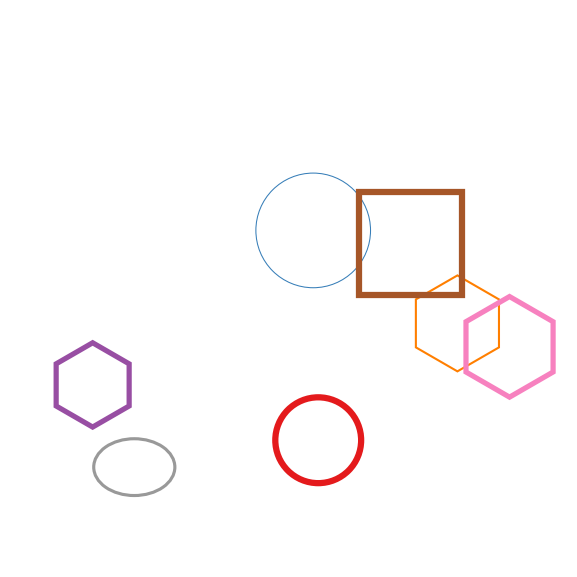[{"shape": "circle", "thickness": 3, "radius": 0.37, "center": [0.551, 0.237]}, {"shape": "circle", "thickness": 0.5, "radius": 0.5, "center": [0.542, 0.6]}, {"shape": "hexagon", "thickness": 2.5, "radius": 0.36, "center": [0.16, 0.333]}, {"shape": "hexagon", "thickness": 1, "radius": 0.42, "center": [0.792, 0.439]}, {"shape": "square", "thickness": 3, "radius": 0.45, "center": [0.711, 0.577]}, {"shape": "hexagon", "thickness": 2.5, "radius": 0.44, "center": [0.882, 0.399]}, {"shape": "oval", "thickness": 1.5, "radius": 0.35, "center": [0.233, 0.19]}]